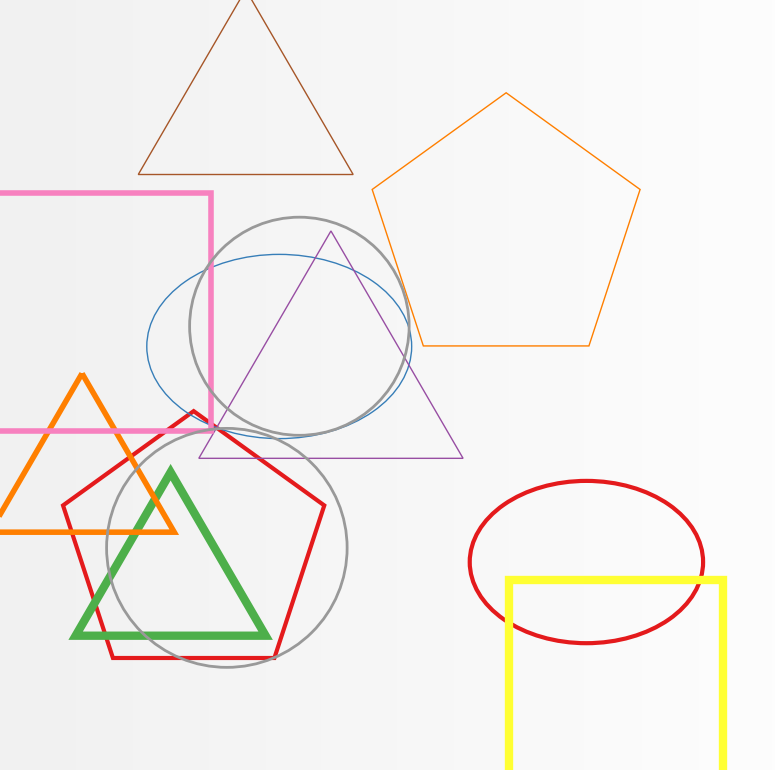[{"shape": "oval", "thickness": 1.5, "radius": 0.75, "center": [0.757, 0.27]}, {"shape": "pentagon", "thickness": 1.5, "radius": 0.89, "center": [0.25, 0.289]}, {"shape": "oval", "thickness": 0.5, "radius": 0.85, "center": [0.36, 0.55]}, {"shape": "triangle", "thickness": 3, "radius": 0.71, "center": [0.22, 0.245]}, {"shape": "triangle", "thickness": 0.5, "radius": 0.98, "center": [0.427, 0.503]}, {"shape": "triangle", "thickness": 2, "radius": 0.69, "center": [0.106, 0.378]}, {"shape": "pentagon", "thickness": 0.5, "radius": 0.91, "center": [0.653, 0.698]}, {"shape": "square", "thickness": 3, "radius": 0.69, "center": [0.795, 0.109]}, {"shape": "triangle", "thickness": 0.5, "radius": 0.8, "center": [0.317, 0.853]}, {"shape": "square", "thickness": 2, "radius": 0.77, "center": [0.117, 0.595]}, {"shape": "circle", "thickness": 1, "radius": 0.71, "center": [0.386, 0.576]}, {"shape": "circle", "thickness": 1, "radius": 0.78, "center": [0.293, 0.288]}]